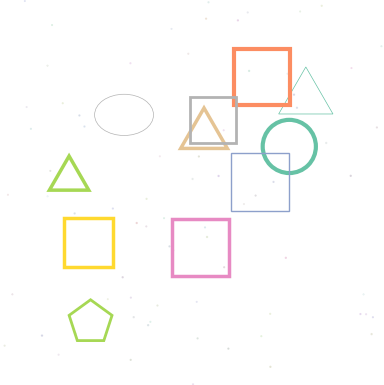[{"shape": "triangle", "thickness": 0.5, "radius": 0.41, "center": [0.794, 0.745]}, {"shape": "circle", "thickness": 3, "radius": 0.35, "center": [0.751, 0.62]}, {"shape": "square", "thickness": 3, "radius": 0.37, "center": [0.68, 0.8]}, {"shape": "square", "thickness": 1, "radius": 0.38, "center": [0.674, 0.527]}, {"shape": "square", "thickness": 2.5, "radius": 0.37, "center": [0.521, 0.357]}, {"shape": "pentagon", "thickness": 2, "radius": 0.29, "center": [0.235, 0.163]}, {"shape": "triangle", "thickness": 2.5, "radius": 0.3, "center": [0.179, 0.536]}, {"shape": "square", "thickness": 2.5, "radius": 0.32, "center": [0.231, 0.369]}, {"shape": "triangle", "thickness": 2.5, "radius": 0.35, "center": [0.53, 0.649]}, {"shape": "oval", "thickness": 0.5, "radius": 0.38, "center": [0.322, 0.702]}, {"shape": "square", "thickness": 2, "radius": 0.3, "center": [0.553, 0.689]}]